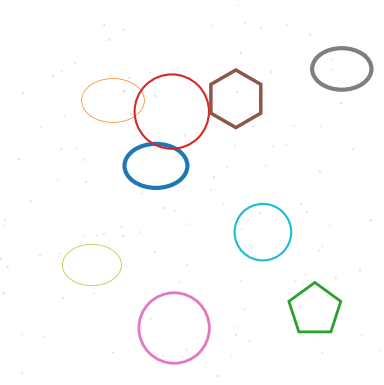[{"shape": "oval", "thickness": 3, "radius": 0.41, "center": [0.405, 0.569]}, {"shape": "oval", "thickness": 0.5, "radius": 0.41, "center": [0.294, 0.739]}, {"shape": "pentagon", "thickness": 2, "radius": 0.35, "center": [0.818, 0.195]}, {"shape": "circle", "thickness": 1.5, "radius": 0.48, "center": [0.446, 0.71]}, {"shape": "hexagon", "thickness": 2.5, "radius": 0.37, "center": [0.613, 0.743]}, {"shape": "circle", "thickness": 2, "radius": 0.46, "center": [0.452, 0.148]}, {"shape": "oval", "thickness": 3, "radius": 0.39, "center": [0.888, 0.821]}, {"shape": "oval", "thickness": 0.5, "radius": 0.38, "center": [0.239, 0.312]}, {"shape": "circle", "thickness": 1.5, "radius": 0.37, "center": [0.683, 0.397]}]